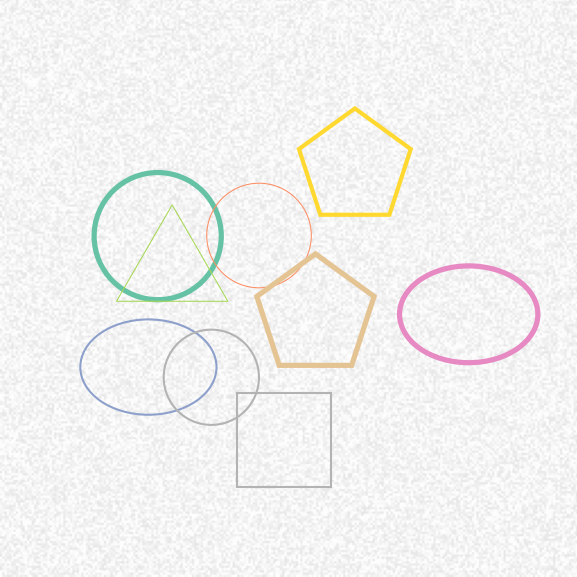[{"shape": "circle", "thickness": 2.5, "radius": 0.55, "center": [0.273, 0.59]}, {"shape": "circle", "thickness": 0.5, "radius": 0.45, "center": [0.449, 0.591]}, {"shape": "oval", "thickness": 1, "radius": 0.59, "center": [0.257, 0.363]}, {"shape": "oval", "thickness": 2.5, "radius": 0.6, "center": [0.812, 0.455]}, {"shape": "triangle", "thickness": 0.5, "radius": 0.56, "center": [0.298, 0.533]}, {"shape": "pentagon", "thickness": 2, "radius": 0.51, "center": [0.614, 0.71]}, {"shape": "pentagon", "thickness": 2.5, "radius": 0.53, "center": [0.546, 0.453]}, {"shape": "circle", "thickness": 1, "radius": 0.41, "center": [0.366, 0.346]}, {"shape": "square", "thickness": 1, "radius": 0.41, "center": [0.492, 0.237]}]